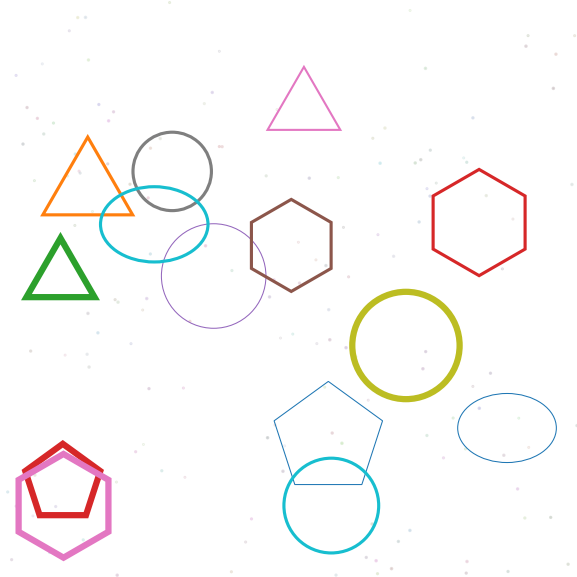[{"shape": "pentagon", "thickness": 0.5, "radius": 0.49, "center": [0.569, 0.24]}, {"shape": "oval", "thickness": 0.5, "radius": 0.43, "center": [0.878, 0.258]}, {"shape": "triangle", "thickness": 1.5, "radius": 0.45, "center": [0.152, 0.672]}, {"shape": "triangle", "thickness": 3, "radius": 0.34, "center": [0.105, 0.519]}, {"shape": "hexagon", "thickness": 1.5, "radius": 0.46, "center": [0.83, 0.614]}, {"shape": "pentagon", "thickness": 3, "radius": 0.34, "center": [0.109, 0.162]}, {"shape": "circle", "thickness": 0.5, "radius": 0.45, "center": [0.37, 0.521]}, {"shape": "hexagon", "thickness": 1.5, "radius": 0.4, "center": [0.504, 0.574]}, {"shape": "hexagon", "thickness": 3, "radius": 0.45, "center": [0.11, 0.123]}, {"shape": "triangle", "thickness": 1, "radius": 0.36, "center": [0.526, 0.811]}, {"shape": "circle", "thickness": 1.5, "radius": 0.34, "center": [0.298, 0.702]}, {"shape": "circle", "thickness": 3, "radius": 0.46, "center": [0.703, 0.401]}, {"shape": "circle", "thickness": 1.5, "radius": 0.41, "center": [0.574, 0.124]}, {"shape": "oval", "thickness": 1.5, "radius": 0.47, "center": [0.267, 0.611]}]